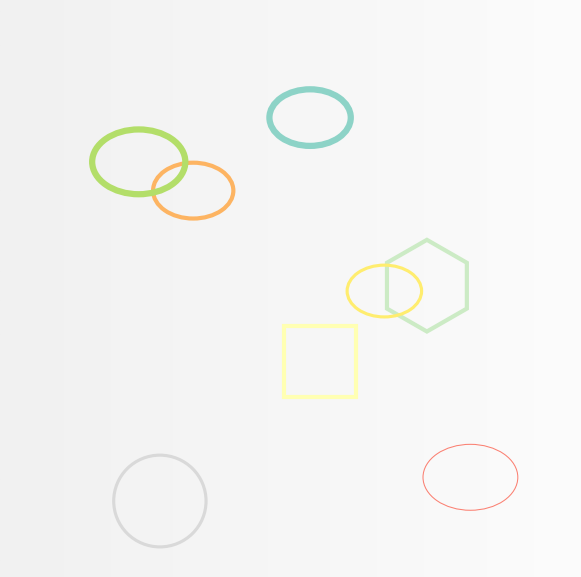[{"shape": "oval", "thickness": 3, "radius": 0.35, "center": [0.533, 0.796]}, {"shape": "square", "thickness": 2, "radius": 0.31, "center": [0.55, 0.373]}, {"shape": "oval", "thickness": 0.5, "radius": 0.41, "center": [0.809, 0.173]}, {"shape": "oval", "thickness": 2, "radius": 0.35, "center": [0.332, 0.669]}, {"shape": "oval", "thickness": 3, "radius": 0.4, "center": [0.239, 0.719]}, {"shape": "circle", "thickness": 1.5, "radius": 0.4, "center": [0.275, 0.132]}, {"shape": "hexagon", "thickness": 2, "radius": 0.4, "center": [0.734, 0.504]}, {"shape": "oval", "thickness": 1.5, "radius": 0.32, "center": [0.661, 0.495]}]